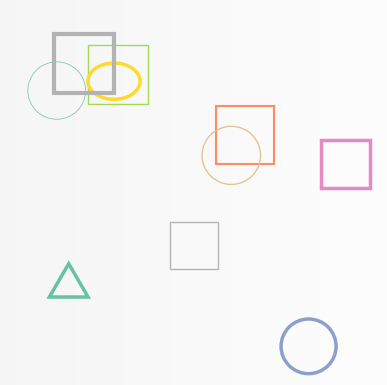[{"shape": "circle", "thickness": 0.5, "radius": 0.37, "center": [0.146, 0.765]}, {"shape": "triangle", "thickness": 2.5, "radius": 0.29, "center": [0.177, 0.257]}, {"shape": "square", "thickness": 1.5, "radius": 0.38, "center": [0.632, 0.649]}, {"shape": "circle", "thickness": 2.5, "radius": 0.36, "center": [0.796, 0.1]}, {"shape": "square", "thickness": 2.5, "radius": 0.31, "center": [0.891, 0.573]}, {"shape": "square", "thickness": 1, "radius": 0.38, "center": [0.304, 0.807]}, {"shape": "oval", "thickness": 2.5, "radius": 0.34, "center": [0.294, 0.789]}, {"shape": "circle", "thickness": 1, "radius": 0.38, "center": [0.597, 0.596]}, {"shape": "square", "thickness": 3, "radius": 0.39, "center": [0.218, 0.835]}, {"shape": "square", "thickness": 1, "radius": 0.31, "center": [0.501, 0.363]}]